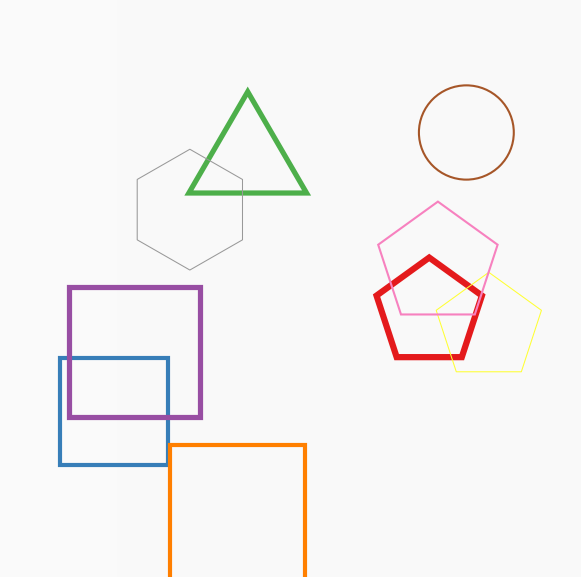[{"shape": "pentagon", "thickness": 3, "radius": 0.48, "center": [0.738, 0.458]}, {"shape": "square", "thickness": 2, "radius": 0.46, "center": [0.197, 0.286]}, {"shape": "triangle", "thickness": 2.5, "radius": 0.58, "center": [0.426, 0.723]}, {"shape": "square", "thickness": 2.5, "radius": 0.56, "center": [0.232, 0.389]}, {"shape": "square", "thickness": 2, "radius": 0.58, "center": [0.409, 0.112]}, {"shape": "pentagon", "thickness": 0.5, "radius": 0.48, "center": [0.841, 0.432]}, {"shape": "circle", "thickness": 1, "radius": 0.41, "center": [0.802, 0.77]}, {"shape": "pentagon", "thickness": 1, "radius": 0.54, "center": [0.753, 0.542]}, {"shape": "hexagon", "thickness": 0.5, "radius": 0.52, "center": [0.327, 0.636]}]